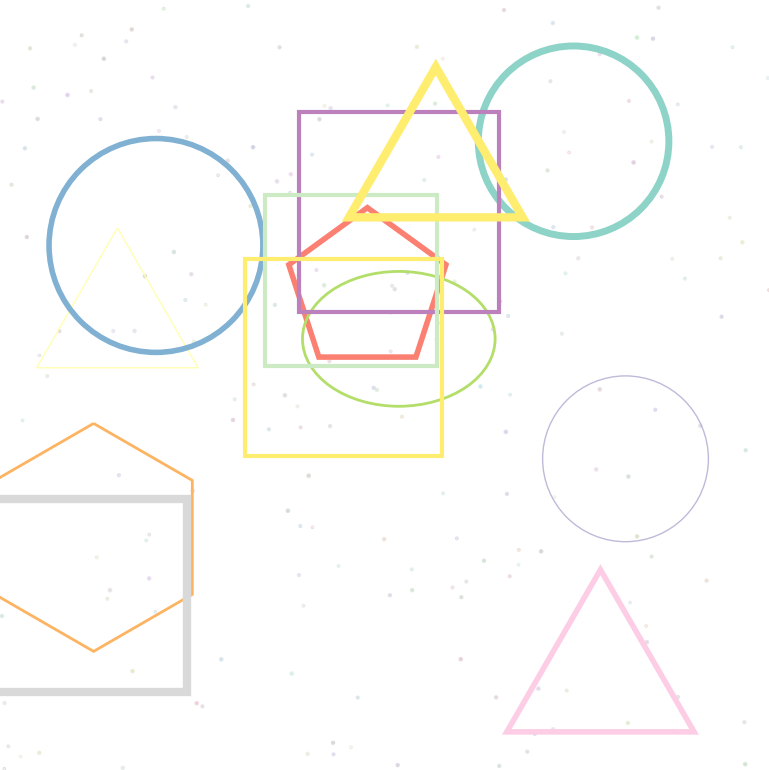[{"shape": "circle", "thickness": 2.5, "radius": 0.62, "center": [0.745, 0.817]}, {"shape": "triangle", "thickness": 0.5, "radius": 0.61, "center": [0.152, 0.583]}, {"shape": "circle", "thickness": 0.5, "radius": 0.54, "center": [0.812, 0.404]}, {"shape": "pentagon", "thickness": 2, "radius": 0.54, "center": [0.477, 0.623]}, {"shape": "circle", "thickness": 2, "radius": 0.69, "center": [0.203, 0.681]}, {"shape": "hexagon", "thickness": 1, "radius": 0.74, "center": [0.122, 0.302]}, {"shape": "oval", "thickness": 1, "radius": 0.63, "center": [0.518, 0.56]}, {"shape": "triangle", "thickness": 2, "radius": 0.7, "center": [0.78, 0.12]}, {"shape": "square", "thickness": 3, "radius": 0.62, "center": [0.118, 0.227]}, {"shape": "square", "thickness": 1.5, "radius": 0.65, "center": [0.518, 0.725]}, {"shape": "square", "thickness": 1.5, "radius": 0.56, "center": [0.456, 0.636]}, {"shape": "triangle", "thickness": 3, "radius": 0.65, "center": [0.566, 0.783]}, {"shape": "square", "thickness": 1.5, "radius": 0.64, "center": [0.446, 0.536]}]